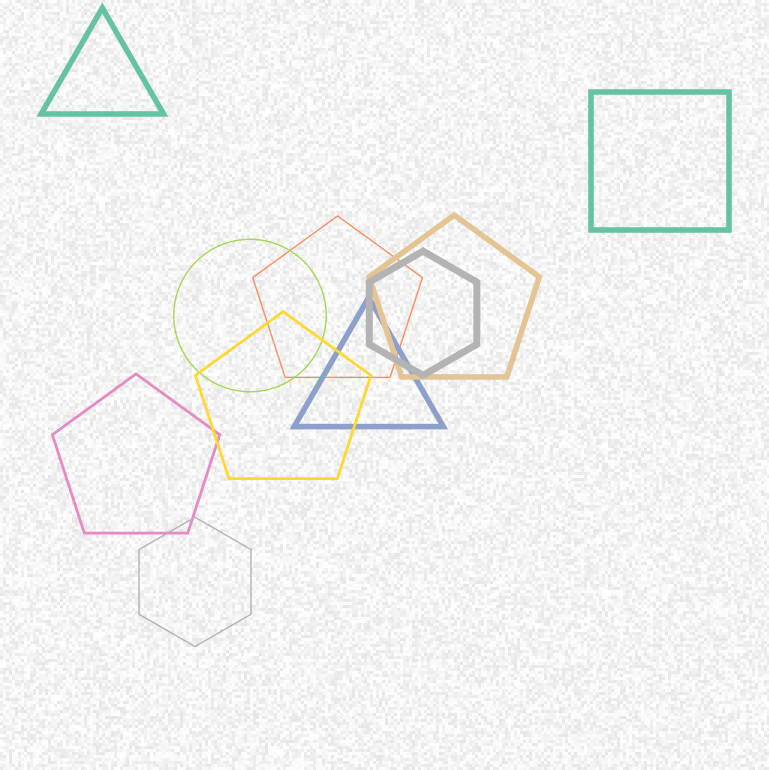[{"shape": "square", "thickness": 2, "radius": 0.45, "center": [0.857, 0.791]}, {"shape": "triangle", "thickness": 2, "radius": 0.46, "center": [0.133, 0.898]}, {"shape": "pentagon", "thickness": 0.5, "radius": 0.58, "center": [0.438, 0.604]}, {"shape": "triangle", "thickness": 2, "radius": 0.56, "center": [0.479, 0.502]}, {"shape": "pentagon", "thickness": 1, "radius": 0.57, "center": [0.177, 0.4]}, {"shape": "circle", "thickness": 0.5, "radius": 0.5, "center": [0.325, 0.59]}, {"shape": "pentagon", "thickness": 1, "radius": 0.6, "center": [0.368, 0.475]}, {"shape": "pentagon", "thickness": 2, "radius": 0.58, "center": [0.59, 0.604]}, {"shape": "hexagon", "thickness": 2.5, "radius": 0.4, "center": [0.549, 0.593]}, {"shape": "hexagon", "thickness": 0.5, "radius": 0.42, "center": [0.253, 0.244]}]